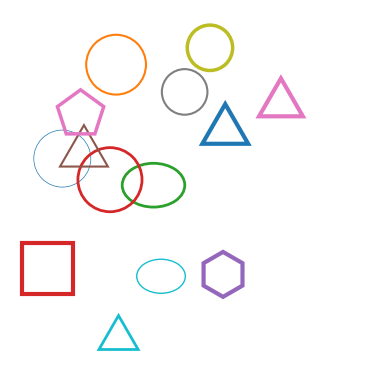[{"shape": "circle", "thickness": 0.5, "radius": 0.37, "center": [0.162, 0.588]}, {"shape": "triangle", "thickness": 3, "radius": 0.34, "center": [0.585, 0.661]}, {"shape": "circle", "thickness": 1.5, "radius": 0.39, "center": [0.302, 0.832]}, {"shape": "oval", "thickness": 2, "radius": 0.41, "center": [0.399, 0.519]}, {"shape": "circle", "thickness": 2, "radius": 0.42, "center": [0.286, 0.533]}, {"shape": "square", "thickness": 3, "radius": 0.33, "center": [0.123, 0.303]}, {"shape": "hexagon", "thickness": 3, "radius": 0.29, "center": [0.579, 0.287]}, {"shape": "triangle", "thickness": 1.5, "radius": 0.36, "center": [0.218, 0.603]}, {"shape": "pentagon", "thickness": 2.5, "radius": 0.32, "center": [0.209, 0.703]}, {"shape": "triangle", "thickness": 3, "radius": 0.33, "center": [0.73, 0.731]}, {"shape": "circle", "thickness": 1.5, "radius": 0.3, "center": [0.48, 0.761]}, {"shape": "circle", "thickness": 2.5, "radius": 0.29, "center": [0.545, 0.876]}, {"shape": "triangle", "thickness": 2, "radius": 0.29, "center": [0.308, 0.122]}, {"shape": "oval", "thickness": 1, "radius": 0.32, "center": [0.418, 0.282]}]